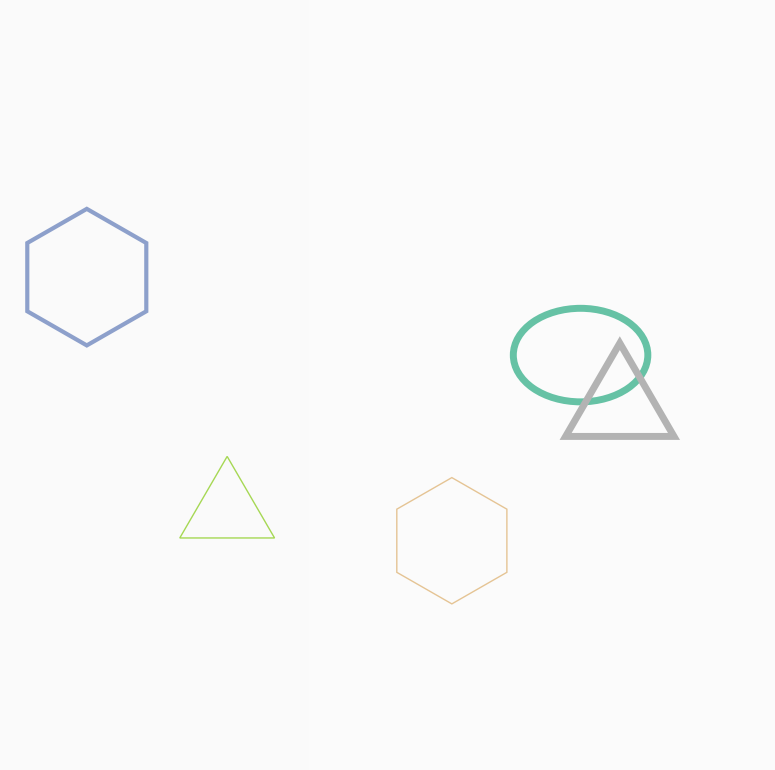[{"shape": "oval", "thickness": 2.5, "radius": 0.43, "center": [0.749, 0.539]}, {"shape": "hexagon", "thickness": 1.5, "radius": 0.44, "center": [0.112, 0.64]}, {"shape": "triangle", "thickness": 0.5, "radius": 0.35, "center": [0.293, 0.337]}, {"shape": "hexagon", "thickness": 0.5, "radius": 0.41, "center": [0.583, 0.298]}, {"shape": "triangle", "thickness": 2.5, "radius": 0.4, "center": [0.8, 0.474]}]